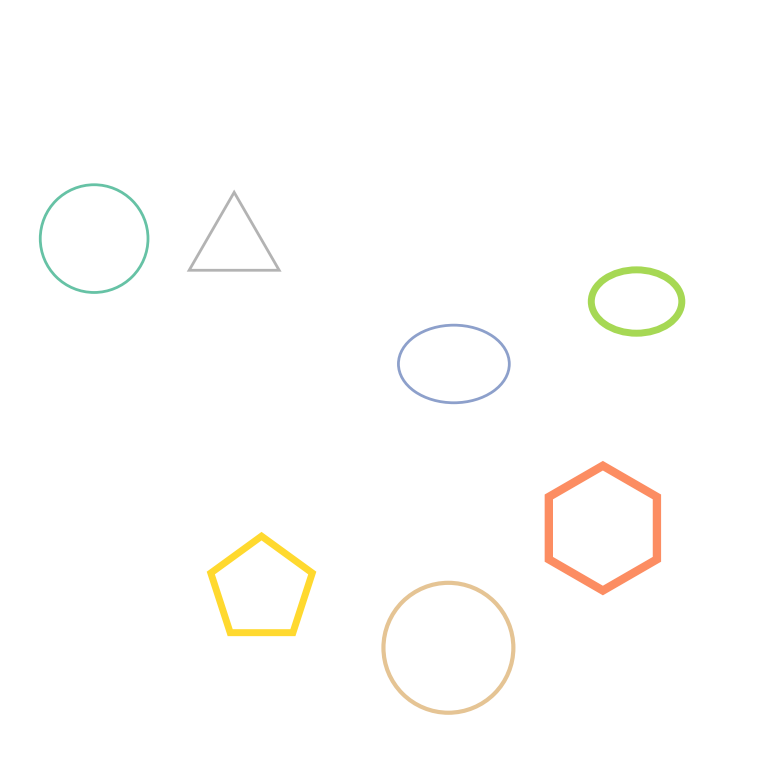[{"shape": "circle", "thickness": 1, "radius": 0.35, "center": [0.122, 0.69]}, {"shape": "hexagon", "thickness": 3, "radius": 0.41, "center": [0.783, 0.314]}, {"shape": "oval", "thickness": 1, "radius": 0.36, "center": [0.589, 0.527]}, {"shape": "oval", "thickness": 2.5, "radius": 0.29, "center": [0.827, 0.608]}, {"shape": "pentagon", "thickness": 2.5, "radius": 0.35, "center": [0.34, 0.234]}, {"shape": "circle", "thickness": 1.5, "radius": 0.42, "center": [0.582, 0.159]}, {"shape": "triangle", "thickness": 1, "radius": 0.34, "center": [0.304, 0.683]}]